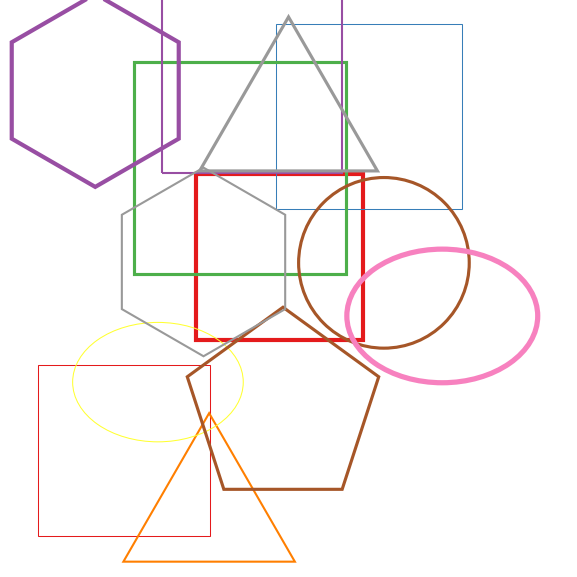[{"shape": "square", "thickness": 0.5, "radius": 0.74, "center": [0.215, 0.219]}, {"shape": "square", "thickness": 2, "radius": 0.72, "center": [0.484, 0.554]}, {"shape": "square", "thickness": 0.5, "radius": 0.8, "center": [0.639, 0.797]}, {"shape": "square", "thickness": 1.5, "radius": 0.92, "center": [0.415, 0.708]}, {"shape": "square", "thickness": 1, "radius": 0.78, "center": [0.436, 0.856]}, {"shape": "hexagon", "thickness": 2, "radius": 0.83, "center": [0.165, 0.842]}, {"shape": "triangle", "thickness": 1, "radius": 0.86, "center": [0.362, 0.112]}, {"shape": "oval", "thickness": 0.5, "radius": 0.74, "center": [0.273, 0.337]}, {"shape": "pentagon", "thickness": 1.5, "radius": 0.87, "center": [0.49, 0.293]}, {"shape": "circle", "thickness": 1.5, "radius": 0.74, "center": [0.665, 0.544]}, {"shape": "oval", "thickness": 2.5, "radius": 0.83, "center": [0.766, 0.452]}, {"shape": "triangle", "thickness": 1.5, "radius": 0.89, "center": [0.5, 0.792]}, {"shape": "hexagon", "thickness": 1, "radius": 0.82, "center": [0.352, 0.546]}]